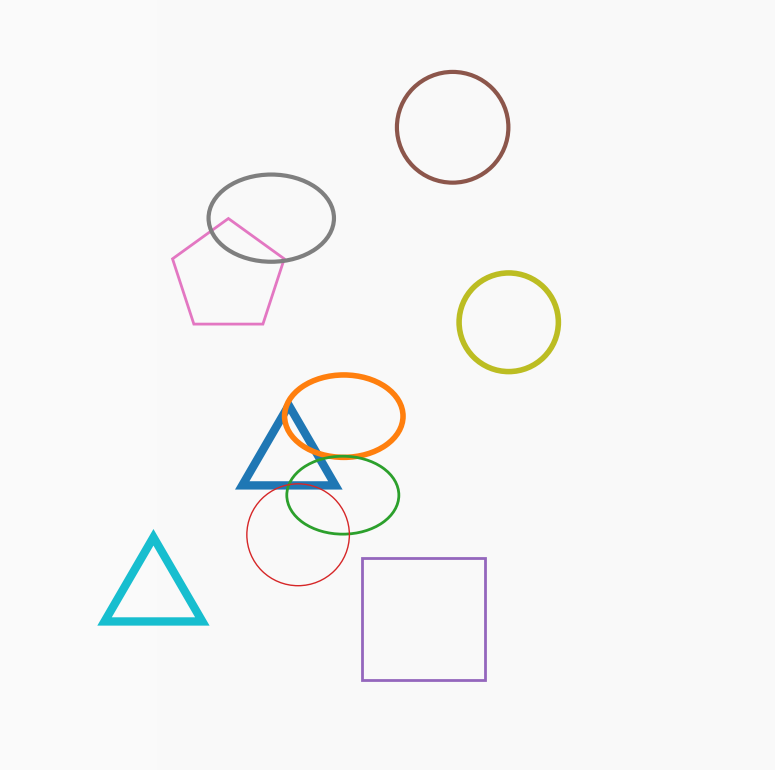[{"shape": "triangle", "thickness": 3, "radius": 0.35, "center": [0.373, 0.404]}, {"shape": "oval", "thickness": 2, "radius": 0.38, "center": [0.444, 0.46]}, {"shape": "oval", "thickness": 1, "radius": 0.36, "center": [0.442, 0.357]}, {"shape": "circle", "thickness": 0.5, "radius": 0.33, "center": [0.385, 0.305]}, {"shape": "square", "thickness": 1, "radius": 0.4, "center": [0.546, 0.196]}, {"shape": "circle", "thickness": 1.5, "radius": 0.36, "center": [0.584, 0.835]}, {"shape": "pentagon", "thickness": 1, "radius": 0.38, "center": [0.295, 0.64]}, {"shape": "oval", "thickness": 1.5, "radius": 0.4, "center": [0.35, 0.717]}, {"shape": "circle", "thickness": 2, "radius": 0.32, "center": [0.656, 0.581]}, {"shape": "triangle", "thickness": 3, "radius": 0.36, "center": [0.198, 0.229]}]